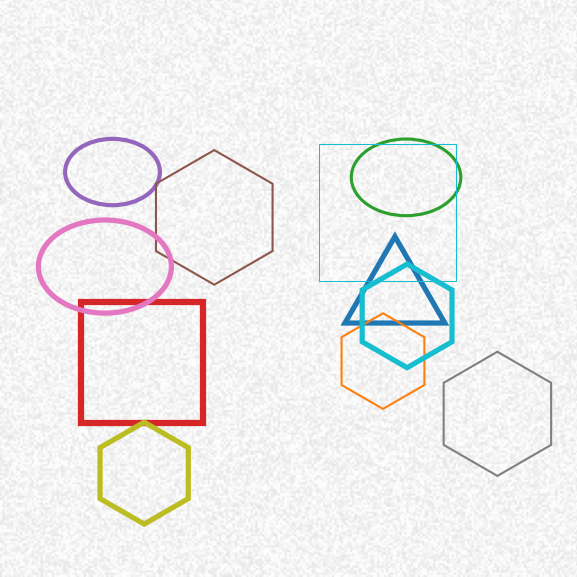[{"shape": "triangle", "thickness": 2.5, "radius": 0.5, "center": [0.684, 0.49]}, {"shape": "hexagon", "thickness": 1, "radius": 0.41, "center": [0.663, 0.374]}, {"shape": "oval", "thickness": 1.5, "radius": 0.47, "center": [0.703, 0.692]}, {"shape": "square", "thickness": 3, "radius": 0.52, "center": [0.246, 0.371]}, {"shape": "oval", "thickness": 2, "radius": 0.41, "center": [0.195, 0.701]}, {"shape": "hexagon", "thickness": 1, "radius": 0.58, "center": [0.371, 0.623]}, {"shape": "oval", "thickness": 2.5, "radius": 0.58, "center": [0.182, 0.538]}, {"shape": "hexagon", "thickness": 1, "radius": 0.54, "center": [0.861, 0.283]}, {"shape": "hexagon", "thickness": 2.5, "radius": 0.44, "center": [0.25, 0.18]}, {"shape": "square", "thickness": 0.5, "radius": 0.59, "center": [0.671, 0.632]}, {"shape": "hexagon", "thickness": 2.5, "radius": 0.45, "center": [0.705, 0.452]}]